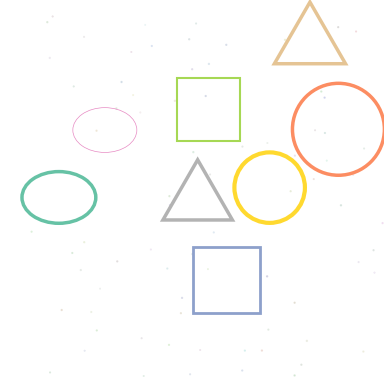[{"shape": "oval", "thickness": 2.5, "radius": 0.48, "center": [0.153, 0.487]}, {"shape": "circle", "thickness": 2.5, "radius": 0.6, "center": [0.879, 0.664]}, {"shape": "square", "thickness": 2, "radius": 0.43, "center": [0.588, 0.273]}, {"shape": "oval", "thickness": 0.5, "radius": 0.42, "center": [0.272, 0.662]}, {"shape": "square", "thickness": 1.5, "radius": 0.41, "center": [0.542, 0.715]}, {"shape": "circle", "thickness": 3, "radius": 0.46, "center": [0.7, 0.513]}, {"shape": "triangle", "thickness": 2.5, "radius": 0.53, "center": [0.805, 0.888]}, {"shape": "triangle", "thickness": 2.5, "radius": 0.52, "center": [0.513, 0.481]}]